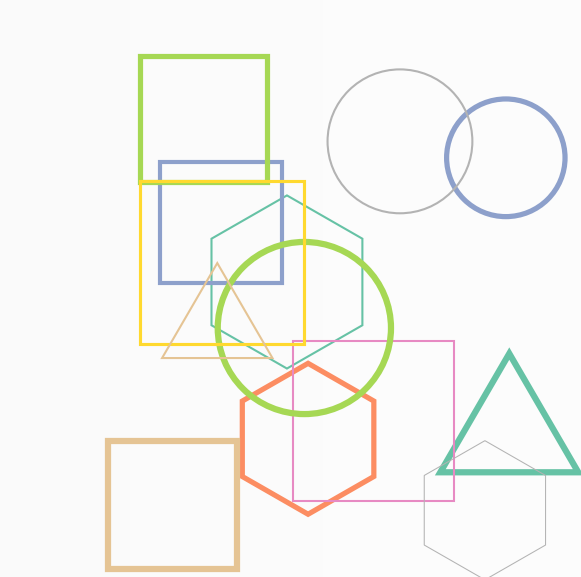[{"shape": "triangle", "thickness": 3, "radius": 0.69, "center": [0.876, 0.25]}, {"shape": "hexagon", "thickness": 1, "radius": 0.75, "center": [0.494, 0.511]}, {"shape": "hexagon", "thickness": 2.5, "radius": 0.65, "center": [0.53, 0.239]}, {"shape": "circle", "thickness": 2.5, "radius": 0.51, "center": [0.87, 0.726]}, {"shape": "square", "thickness": 2, "radius": 0.52, "center": [0.38, 0.614]}, {"shape": "square", "thickness": 1, "radius": 0.69, "center": [0.643, 0.27]}, {"shape": "square", "thickness": 2.5, "radius": 0.55, "center": [0.35, 0.793]}, {"shape": "circle", "thickness": 3, "radius": 0.75, "center": [0.524, 0.431]}, {"shape": "square", "thickness": 1.5, "radius": 0.71, "center": [0.382, 0.545]}, {"shape": "triangle", "thickness": 1, "radius": 0.55, "center": [0.374, 0.434]}, {"shape": "square", "thickness": 3, "radius": 0.56, "center": [0.296, 0.125]}, {"shape": "hexagon", "thickness": 0.5, "radius": 0.6, "center": [0.834, 0.116]}, {"shape": "circle", "thickness": 1, "radius": 0.62, "center": [0.688, 0.754]}]